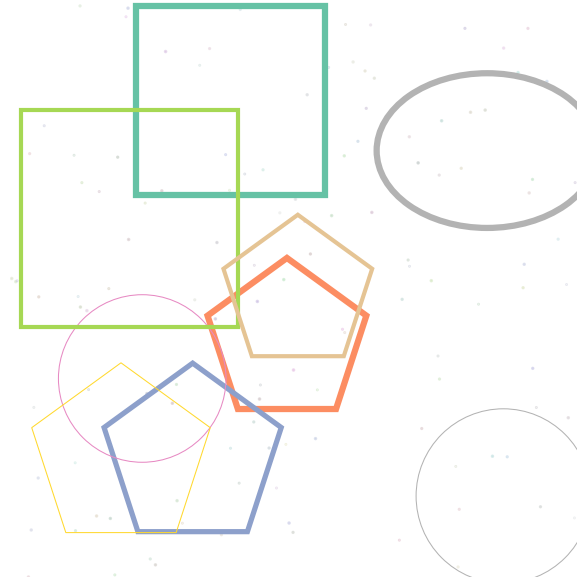[{"shape": "square", "thickness": 3, "radius": 0.82, "center": [0.399, 0.825]}, {"shape": "pentagon", "thickness": 3, "radius": 0.72, "center": [0.497, 0.408]}, {"shape": "pentagon", "thickness": 2.5, "radius": 0.81, "center": [0.334, 0.209]}, {"shape": "circle", "thickness": 0.5, "radius": 0.73, "center": [0.246, 0.344]}, {"shape": "square", "thickness": 2, "radius": 0.94, "center": [0.224, 0.62]}, {"shape": "pentagon", "thickness": 0.5, "radius": 0.81, "center": [0.209, 0.208]}, {"shape": "pentagon", "thickness": 2, "radius": 0.68, "center": [0.516, 0.492]}, {"shape": "oval", "thickness": 3, "radius": 0.96, "center": [0.844, 0.738]}, {"shape": "circle", "thickness": 0.5, "radius": 0.76, "center": [0.872, 0.14]}]